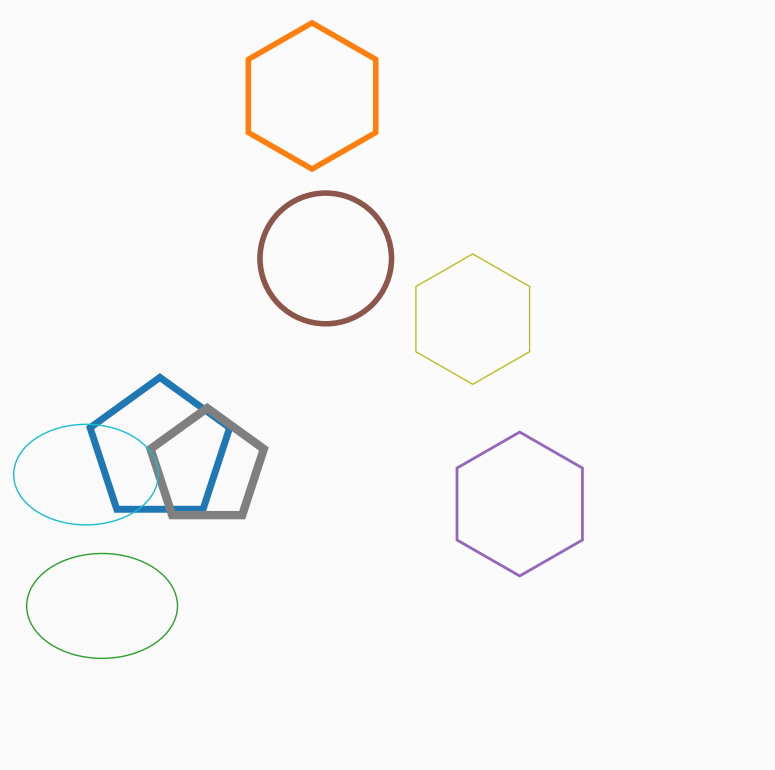[{"shape": "pentagon", "thickness": 2.5, "radius": 0.47, "center": [0.206, 0.415]}, {"shape": "hexagon", "thickness": 2, "radius": 0.47, "center": [0.403, 0.875]}, {"shape": "oval", "thickness": 0.5, "radius": 0.49, "center": [0.132, 0.213]}, {"shape": "hexagon", "thickness": 1, "radius": 0.47, "center": [0.671, 0.345]}, {"shape": "circle", "thickness": 2, "radius": 0.42, "center": [0.42, 0.664]}, {"shape": "pentagon", "thickness": 3, "radius": 0.38, "center": [0.267, 0.393]}, {"shape": "hexagon", "thickness": 0.5, "radius": 0.42, "center": [0.61, 0.586]}, {"shape": "oval", "thickness": 0.5, "radius": 0.47, "center": [0.111, 0.384]}]